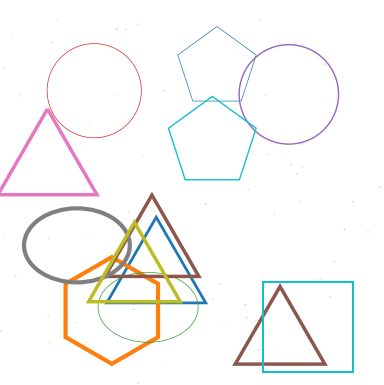[{"shape": "triangle", "thickness": 2, "radius": 0.74, "center": [0.406, 0.287]}, {"shape": "pentagon", "thickness": 0.5, "radius": 0.54, "center": [0.564, 0.824]}, {"shape": "hexagon", "thickness": 3, "radius": 0.69, "center": [0.29, 0.194]}, {"shape": "oval", "thickness": 0.5, "radius": 0.65, "center": [0.385, 0.202]}, {"shape": "circle", "thickness": 0.5, "radius": 0.61, "center": [0.245, 0.764]}, {"shape": "circle", "thickness": 1, "radius": 0.65, "center": [0.75, 0.755]}, {"shape": "triangle", "thickness": 2.5, "radius": 0.67, "center": [0.727, 0.122]}, {"shape": "triangle", "thickness": 2.5, "radius": 0.7, "center": [0.395, 0.352]}, {"shape": "triangle", "thickness": 2.5, "radius": 0.74, "center": [0.123, 0.569]}, {"shape": "oval", "thickness": 3, "radius": 0.69, "center": [0.2, 0.363]}, {"shape": "triangle", "thickness": 2.5, "radius": 0.69, "center": [0.349, 0.285]}, {"shape": "pentagon", "thickness": 1, "radius": 0.6, "center": [0.551, 0.63]}, {"shape": "square", "thickness": 1.5, "radius": 0.58, "center": [0.801, 0.152]}]